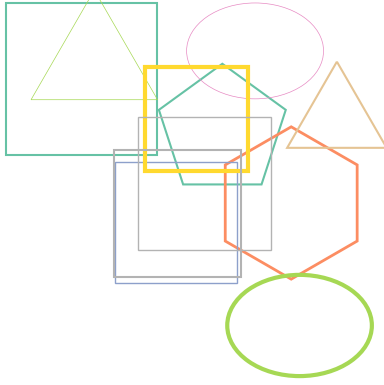[{"shape": "pentagon", "thickness": 1.5, "radius": 0.87, "center": [0.577, 0.661]}, {"shape": "square", "thickness": 1.5, "radius": 0.98, "center": [0.212, 0.795]}, {"shape": "hexagon", "thickness": 2, "radius": 0.99, "center": [0.756, 0.473]}, {"shape": "square", "thickness": 1, "radius": 0.79, "center": [0.457, 0.422]}, {"shape": "oval", "thickness": 0.5, "radius": 0.89, "center": [0.663, 0.868]}, {"shape": "oval", "thickness": 3, "radius": 0.94, "center": [0.778, 0.155]}, {"shape": "triangle", "thickness": 0.5, "radius": 0.95, "center": [0.245, 0.836]}, {"shape": "square", "thickness": 3, "radius": 0.67, "center": [0.51, 0.691]}, {"shape": "triangle", "thickness": 1.5, "radius": 0.75, "center": [0.875, 0.691]}, {"shape": "square", "thickness": 1.5, "radius": 0.82, "center": [0.461, 0.445]}, {"shape": "square", "thickness": 1, "radius": 0.87, "center": [0.531, 0.524]}]